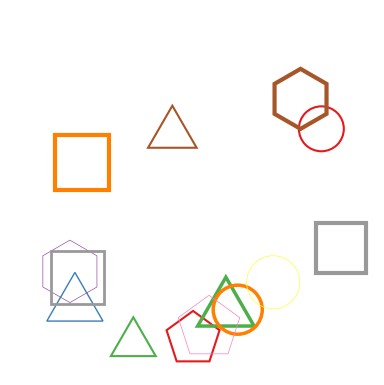[{"shape": "pentagon", "thickness": 1.5, "radius": 0.36, "center": [0.501, 0.12]}, {"shape": "circle", "thickness": 1.5, "radius": 0.29, "center": [0.835, 0.665]}, {"shape": "triangle", "thickness": 1, "radius": 0.42, "center": [0.195, 0.208]}, {"shape": "triangle", "thickness": 1.5, "radius": 0.34, "center": [0.346, 0.109]}, {"shape": "triangle", "thickness": 2.5, "radius": 0.42, "center": [0.587, 0.195]}, {"shape": "hexagon", "thickness": 0.5, "radius": 0.41, "center": [0.182, 0.295]}, {"shape": "square", "thickness": 3, "radius": 0.35, "center": [0.213, 0.578]}, {"shape": "circle", "thickness": 2.5, "radius": 0.32, "center": [0.618, 0.196]}, {"shape": "circle", "thickness": 0.5, "radius": 0.35, "center": [0.71, 0.267]}, {"shape": "triangle", "thickness": 1.5, "radius": 0.36, "center": [0.448, 0.653]}, {"shape": "hexagon", "thickness": 3, "radius": 0.39, "center": [0.781, 0.743]}, {"shape": "pentagon", "thickness": 0.5, "radius": 0.42, "center": [0.543, 0.149]}, {"shape": "square", "thickness": 2, "radius": 0.35, "center": [0.201, 0.28]}, {"shape": "square", "thickness": 3, "radius": 0.33, "center": [0.886, 0.356]}]